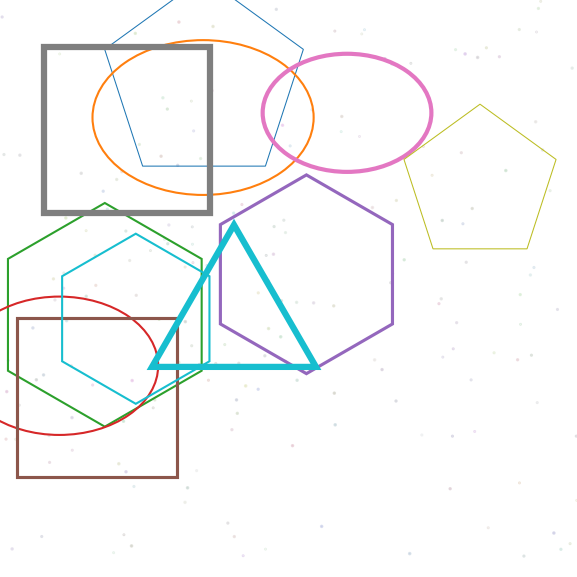[{"shape": "pentagon", "thickness": 0.5, "radius": 0.9, "center": [0.353, 0.858]}, {"shape": "oval", "thickness": 1, "radius": 0.96, "center": [0.352, 0.796]}, {"shape": "hexagon", "thickness": 1, "radius": 0.97, "center": [0.181, 0.454]}, {"shape": "oval", "thickness": 1, "radius": 0.86, "center": [0.103, 0.366]}, {"shape": "hexagon", "thickness": 1.5, "radius": 0.86, "center": [0.531, 0.524]}, {"shape": "square", "thickness": 1.5, "radius": 0.69, "center": [0.168, 0.311]}, {"shape": "oval", "thickness": 2, "radius": 0.73, "center": [0.601, 0.804]}, {"shape": "square", "thickness": 3, "radius": 0.72, "center": [0.221, 0.774]}, {"shape": "pentagon", "thickness": 0.5, "radius": 0.69, "center": [0.831, 0.68]}, {"shape": "hexagon", "thickness": 1, "radius": 0.74, "center": [0.235, 0.447]}, {"shape": "triangle", "thickness": 3, "radius": 0.82, "center": [0.405, 0.446]}]